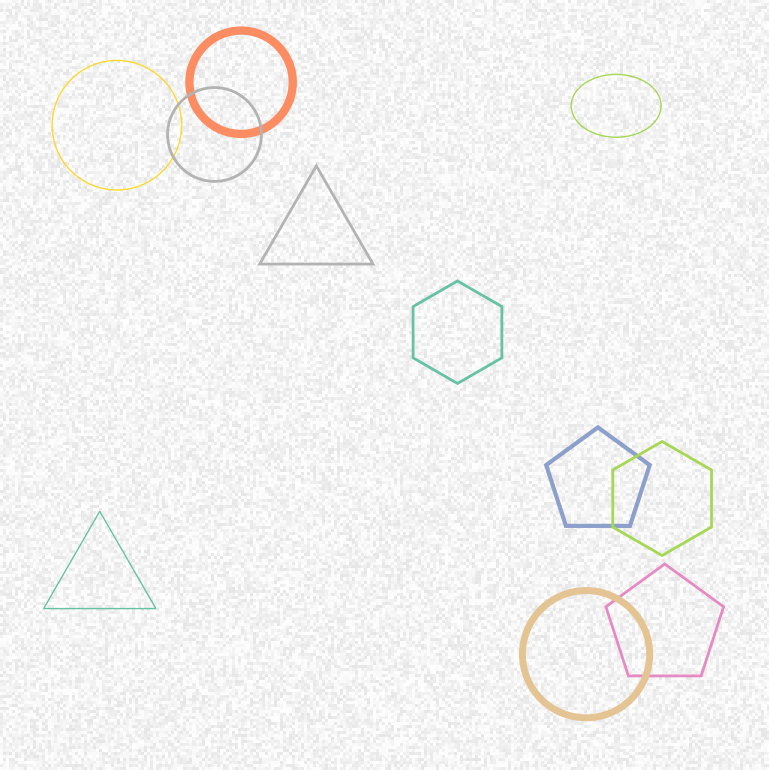[{"shape": "hexagon", "thickness": 1, "radius": 0.33, "center": [0.594, 0.569]}, {"shape": "triangle", "thickness": 0.5, "radius": 0.42, "center": [0.13, 0.252]}, {"shape": "circle", "thickness": 3, "radius": 0.34, "center": [0.313, 0.893]}, {"shape": "pentagon", "thickness": 1.5, "radius": 0.35, "center": [0.777, 0.374]}, {"shape": "pentagon", "thickness": 1, "radius": 0.4, "center": [0.863, 0.187]}, {"shape": "hexagon", "thickness": 1, "radius": 0.37, "center": [0.86, 0.353]}, {"shape": "oval", "thickness": 0.5, "radius": 0.29, "center": [0.8, 0.863]}, {"shape": "circle", "thickness": 0.5, "radius": 0.42, "center": [0.152, 0.837]}, {"shape": "circle", "thickness": 2.5, "radius": 0.41, "center": [0.761, 0.15]}, {"shape": "triangle", "thickness": 1, "radius": 0.42, "center": [0.411, 0.7]}, {"shape": "circle", "thickness": 1, "radius": 0.3, "center": [0.279, 0.825]}]